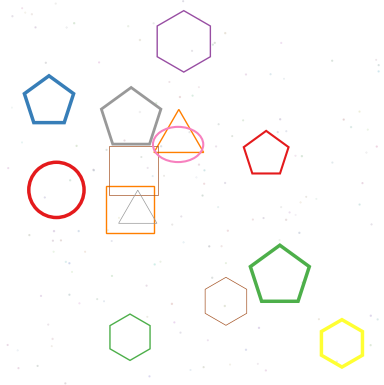[{"shape": "circle", "thickness": 2.5, "radius": 0.36, "center": [0.147, 0.507]}, {"shape": "pentagon", "thickness": 1.5, "radius": 0.31, "center": [0.691, 0.599]}, {"shape": "pentagon", "thickness": 2.5, "radius": 0.34, "center": [0.127, 0.736]}, {"shape": "pentagon", "thickness": 2.5, "radius": 0.4, "center": [0.727, 0.283]}, {"shape": "hexagon", "thickness": 1, "radius": 0.3, "center": [0.338, 0.124]}, {"shape": "hexagon", "thickness": 1, "radius": 0.4, "center": [0.477, 0.893]}, {"shape": "square", "thickness": 1, "radius": 0.31, "center": [0.338, 0.455]}, {"shape": "triangle", "thickness": 1, "radius": 0.37, "center": [0.464, 0.641]}, {"shape": "hexagon", "thickness": 2.5, "radius": 0.31, "center": [0.888, 0.108]}, {"shape": "square", "thickness": 0.5, "radius": 0.32, "center": [0.346, 0.557]}, {"shape": "hexagon", "thickness": 0.5, "radius": 0.31, "center": [0.587, 0.217]}, {"shape": "oval", "thickness": 1.5, "radius": 0.33, "center": [0.463, 0.625]}, {"shape": "triangle", "thickness": 0.5, "radius": 0.29, "center": [0.358, 0.449]}, {"shape": "pentagon", "thickness": 2, "radius": 0.41, "center": [0.341, 0.691]}]